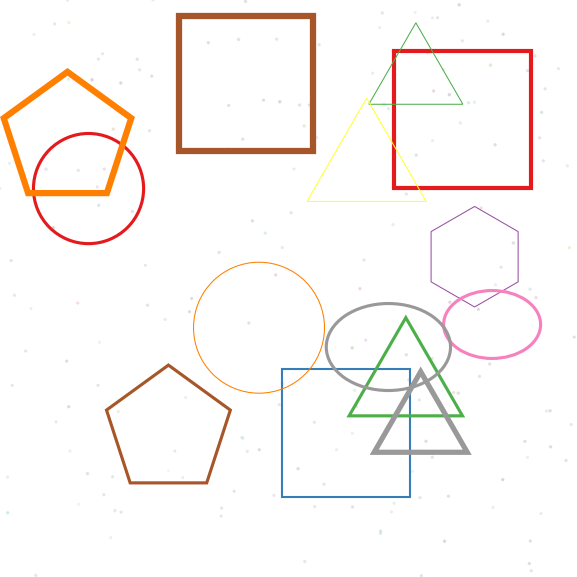[{"shape": "square", "thickness": 2, "radius": 0.59, "center": [0.801, 0.792]}, {"shape": "circle", "thickness": 1.5, "radius": 0.48, "center": [0.153, 0.673]}, {"shape": "square", "thickness": 1, "radius": 0.56, "center": [0.599, 0.249]}, {"shape": "triangle", "thickness": 1.5, "radius": 0.57, "center": [0.703, 0.336]}, {"shape": "triangle", "thickness": 0.5, "radius": 0.47, "center": [0.72, 0.866]}, {"shape": "hexagon", "thickness": 0.5, "radius": 0.44, "center": [0.822, 0.555]}, {"shape": "circle", "thickness": 0.5, "radius": 0.57, "center": [0.448, 0.432]}, {"shape": "pentagon", "thickness": 3, "radius": 0.58, "center": [0.117, 0.759]}, {"shape": "triangle", "thickness": 0.5, "radius": 0.6, "center": [0.635, 0.71]}, {"shape": "square", "thickness": 3, "radius": 0.58, "center": [0.426, 0.855]}, {"shape": "pentagon", "thickness": 1.5, "radius": 0.56, "center": [0.292, 0.254]}, {"shape": "oval", "thickness": 1.5, "radius": 0.42, "center": [0.852, 0.437]}, {"shape": "triangle", "thickness": 2.5, "radius": 0.47, "center": [0.728, 0.262]}, {"shape": "oval", "thickness": 1.5, "radius": 0.54, "center": [0.673, 0.398]}]